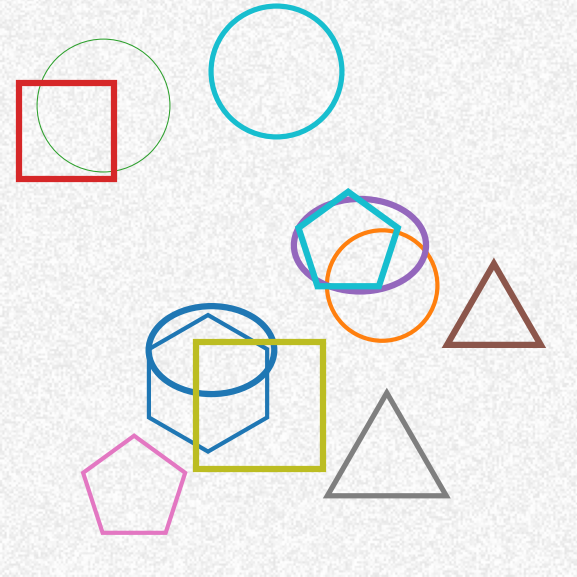[{"shape": "hexagon", "thickness": 2, "radius": 0.59, "center": [0.36, 0.335]}, {"shape": "oval", "thickness": 3, "radius": 0.54, "center": [0.366, 0.393]}, {"shape": "circle", "thickness": 2, "radius": 0.48, "center": [0.662, 0.505]}, {"shape": "circle", "thickness": 0.5, "radius": 0.58, "center": [0.179, 0.816]}, {"shape": "square", "thickness": 3, "radius": 0.41, "center": [0.115, 0.772]}, {"shape": "oval", "thickness": 3, "radius": 0.57, "center": [0.623, 0.575]}, {"shape": "triangle", "thickness": 3, "radius": 0.47, "center": [0.855, 0.449]}, {"shape": "pentagon", "thickness": 2, "radius": 0.46, "center": [0.232, 0.152]}, {"shape": "triangle", "thickness": 2.5, "radius": 0.59, "center": [0.67, 0.2]}, {"shape": "square", "thickness": 3, "radius": 0.55, "center": [0.45, 0.296]}, {"shape": "pentagon", "thickness": 3, "radius": 0.45, "center": [0.603, 0.577]}, {"shape": "circle", "thickness": 2.5, "radius": 0.57, "center": [0.479, 0.875]}]